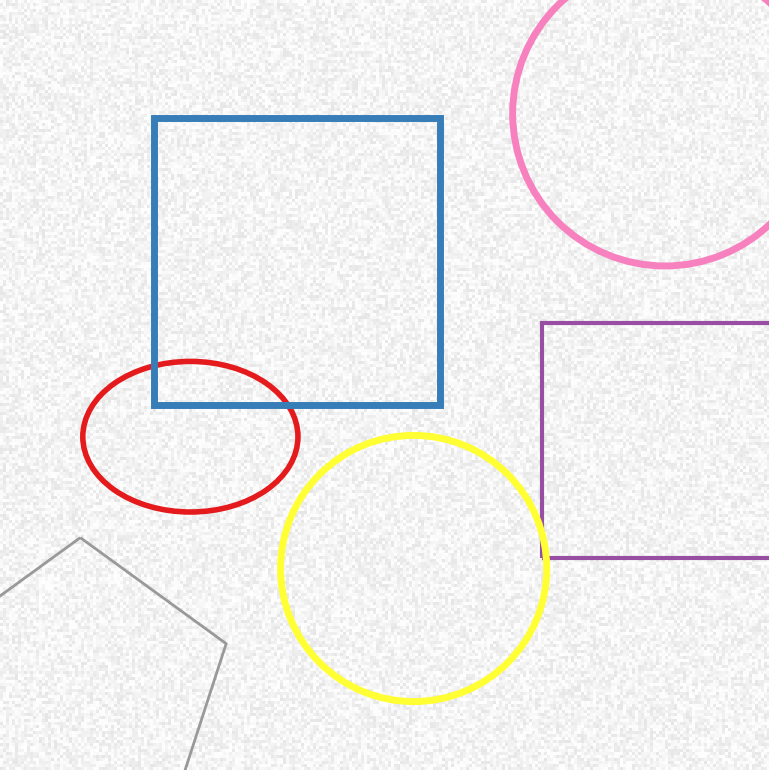[{"shape": "oval", "thickness": 2, "radius": 0.7, "center": [0.247, 0.433]}, {"shape": "square", "thickness": 2.5, "radius": 0.93, "center": [0.386, 0.66]}, {"shape": "square", "thickness": 1.5, "radius": 0.76, "center": [0.857, 0.428]}, {"shape": "circle", "thickness": 2.5, "radius": 0.86, "center": [0.537, 0.262]}, {"shape": "circle", "thickness": 2.5, "radius": 0.99, "center": [0.864, 0.853]}, {"shape": "pentagon", "thickness": 1, "radius": 1.0, "center": [0.104, 0.103]}]